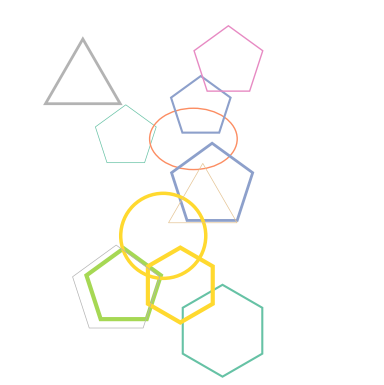[{"shape": "hexagon", "thickness": 1.5, "radius": 0.6, "center": [0.578, 0.141]}, {"shape": "pentagon", "thickness": 0.5, "radius": 0.42, "center": [0.327, 0.645]}, {"shape": "oval", "thickness": 1, "radius": 0.57, "center": [0.502, 0.639]}, {"shape": "pentagon", "thickness": 1.5, "radius": 0.41, "center": [0.522, 0.721]}, {"shape": "pentagon", "thickness": 2, "radius": 0.55, "center": [0.551, 0.517]}, {"shape": "pentagon", "thickness": 1, "radius": 0.47, "center": [0.593, 0.839]}, {"shape": "pentagon", "thickness": 3, "radius": 0.51, "center": [0.321, 0.253]}, {"shape": "hexagon", "thickness": 3, "radius": 0.49, "center": [0.468, 0.26]}, {"shape": "circle", "thickness": 2.5, "radius": 0.55, "center": [0.424, 0.387]}, {"shape": "triangle", "thickness": 0.5, "radius": 0.51, "center": [0.527, 0.473]}, {"shape": "pentagon", "thickness": 0.5, "radius": 0.6, "center": [0.302, 0.244]}, {"shape": "triangle", "thickness": 2, "radius": 0.56, "center": [0.215, 0.787]}]